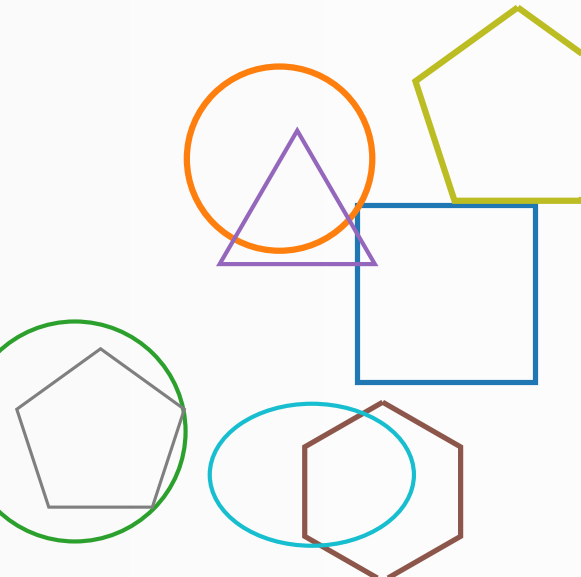[{"shape": "square", "thickness": 2.5, "radius": 0.77, "center": [0.767, 0.491]}, {"shape": "circle", "thickness": 3, "radius": 0.8, "center": [0.481, 0.724]}, {"shape": "circle", "thickness": 2, "radius": 0.95, "center": [0.129, 0.252]}, {"shape": "triangle", "thickness": 2, "radius": 0.77, "center": [0.511, 0.619]}, {"shape": "hexagon", "thickness": 2.5, "radius": 0.77, "center": [0.658, 0.148]}, {"shape": "pentagon", "thickness": 1.5, "radius": 0.76, "center": [0.173, 0.244]}, {"shape": "pentagon", "thickness": 3, "radius": 0.93, "center": [0.891, 0.801]}, {"shape": "oval", "thickness": 2, "radius": 0.88, "center": [0.536, 0.177]}]